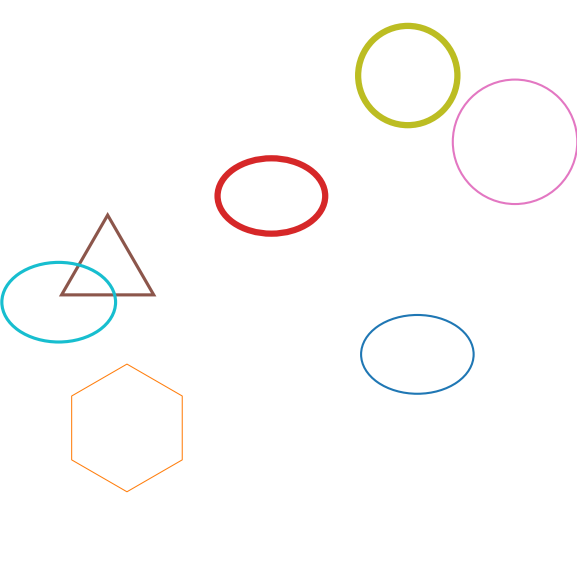[{"shape": "oval", "thickness": 1, "radius": 0.49, "center": [0.723, 0.386]}, {"shape": "hexagon", "thickness": 0.5, "radius": 0.55, "center": [0.22, 0.258]}, {"shape": "oval", "thickness": 3, "radius": 0.47, "center": [0.47, 0.66]}, {"shape": "triangle", "thickness": 1.5, "radius": 0.46, "center": [0.186, 0.535]}, {"shape": "circle", "thickness": 1, "radius": 0.54, "center": [0.892, 0.754]}, {"shape": "circle", "thickness": 3, "radius": 0.43, "center": [0.706, 0.868]}, {"shape": "oval", "thickness": 1.5, "radius": 0.49, "center": [0.102, 0.476]}]